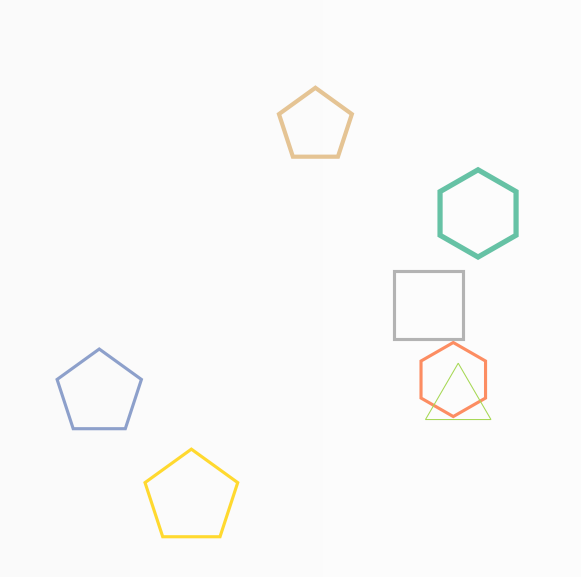[{"shape": "hexagon", "thickness": 2.5, "radius": 0.38, "center": [0.822, 0.63]}, {"shape": "hexagon", "thickness": 1.5, "radius": 0.32, "center": [0.78, 0.342]}, {"shape": "pentagon", "thickness": 1.5, "radius": 0.38, "center": [0.171, 0.318]}, {"shape": "triangle", "thickness": 0.5, "radius": 0.33, "center": [0.788, 0.305]}, {"shape": "pentagon", "thickness": 1.5, "radius": 0.42, "center": [0.329, 0.138]}, {"shape": "pentagon", "thickness": 2, "radius": 0.33, "center": [0.543, 0.781]}, {"shape": "square", "thickness": 1.5, "radius": 0.29, "center": [0.737, 0.47]}]